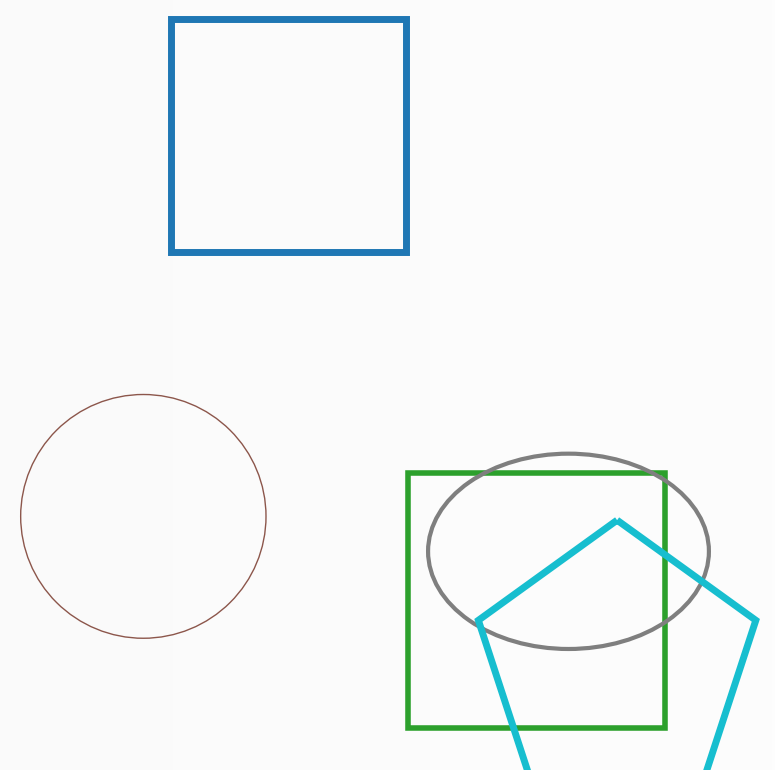[{"shape": "square", "thickness": 2.5, "radius": 0.76, "center": [0.373, 0.824]}, {"shape": "square", "thickness": 2, "radius": 0.83, "center": [0.692, 0.22]}, {"shape": "circle", "thickness": 0.5, "radius": 0.79, "center": [0.185, 0.329]}, {"shape": "oval", "thickness": 1.5, "radius": 0.91, "center": [0.734, 0.284]}, {"shape": "pentagon", "thickness": 2.5, "radius": 0.94, "center": [0.796, 0.136]}]